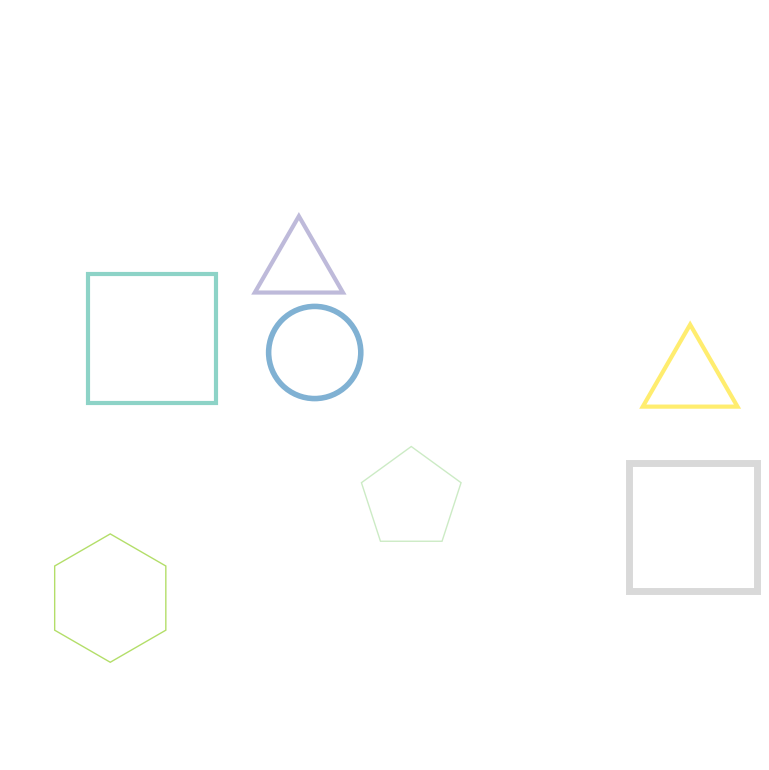[{"shape": "square", "thickness": 1.5, "radius": 0.42, "center": [0.198, 0.56]}, {"shape": "triangle", "thickness": 1.5, "radius": 0.33, "center": [0.388, 0.653]}, {"shape": "circle", "thickness": 2, "radius": 0.3, "center": [0.409, 0.542]}, {"shape": "hexagon", "thickness": 0.5, "radius": 0.42, "center": [0.143, 0.223]}, {"shape": "square", "thickness": 2.5, "radius": 0.42, "center": [0.9, 0.316]}, {"shape": "pentagon", "thickness": 0.5, "radius": 0.34, "center": [0.534, 0.352]}, {"shape": "triangle", "thickness": 1.5, "radius": 0.36, "center": [0.896, 0.507]}]